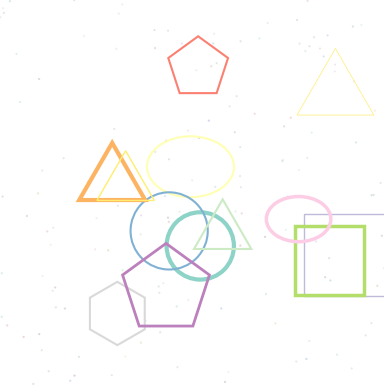[{"shape": "circle", "thickness": 3, "radius": 0.44, "center": [0.52, 0.361]}, {"shape": "oval", "thickness": 1.5, "radius": 0.56, "center": [0.495, 0.567]}, {"shape": "square", "thickness": 1, "radius": 0.53, "center": [0.895, 0.337]}, {"shape": "pentagon", "thickness": 1.5, "radius": 0.41, "center": [0.515, 0.824]}, {"shape": "circle", "thickness": 1.5, "radius": 0.5, "center": [0.439, 0.4]}, {"shape": "triangle", "thickness": 3, "radius": 0.49, "center": [0.291, 0.53]}, {"shape": "square", "thickness": 2.5, "radius": 0.44, "center": [0.856, 0.324]}, {"shape": "oval", "thickness": 2.5, "radius": 0.42, "center": [0.776, 0.431]}, {"shape": "hexagon", "thickness": 1.5, "radius": 0.41, "center": [0.305, 0.186]}, {"shape": "pentagon", "thickness": 2, "radius": 0.59, "center": [0.431, 0.249]}, {"shape": "triangle", "thickness": 1.5, "radius": 0.43, "center": [0.578, 0.396]}, {"shape": "triangle", "thickness": 1, "radius": 0.43, "center": [0.326, 0.522]}, {"shape": "triangle", "thickness": 0.5, "radius": 0.58, "center": [0.871, 0.759]}]